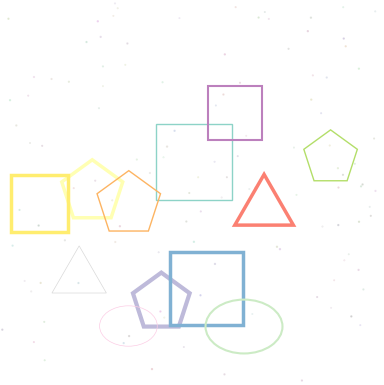[{"shape": "square", "thickness": 1, "radius": 0.49, "center": [0.504, 0.58]}, {"shape": "pentagon", "thickness": 2.5, "radius": 0.42, "center": [0.24, 0.502]}, {"shape": "pentagon", "thickness": 3, "radius": 0.39, "center": [0.419, 0.214]}, {"shape": "triangle", "thickness": 2.5, "radius": 0.44, "center": [0.686, 0.459]}, {"shape": "square", "thickness": 2.5, "radius": 0.47, "center": [0.536, 0.25]}, {"shape": "pentagon", "thickness": 1, "radius": 0.43, "center": [0.335, 0.47]}, {"shape": "pentagon", "thickness": 1, "radius": 0.37, "center": [0.859, 0.59]}, {"shape": "oval", "thickness": 0.5, "radius": 0.37, "center": [0.334, 0.153]}, {"shape": "triangle", "thickness": 0.5, "radius": 0.41, "center": [0.206, 0.28]}, {"shape": "square", "thickness": 1.5, "radius": 0.35, "center": [0.61, 0.707]}, {"shape": "oval", "thickness": 1.5, "radius": 0.5, "center": [0.634, 0.152]}, {"shape": "square", "thickness": 2.5, "radius": 0.37, "center": [0.102, 0.472]}]